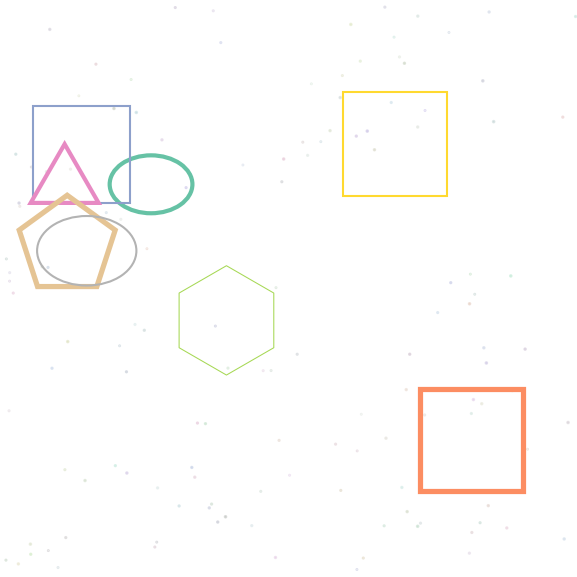[{"shape": "oval", "thickness": 2, "radius": 0.36, "center": [0.262, 0.68]}, {"shape": "square", "thickness": 2.5, "radius": 0.44, "center": [0.817, 0.237]}, {"shape": "square", "thickness": 1, "radius": 0.42, "center": [0.142, 0.731]}, {"shape": "triangle", "thickness": 2, "radius": 0.34, "center": [0.112, 0.682]}, {"shape": "hexagon", "thickness": 0.5, "radius": 0.47, "center": [0.392, 0.444]}, {"shape": "square", "thickness": 1, "radius": 0.45, "center": [0.685, 0.749]}, {"shape": "pentagon", "thickness": 2.5, "radius": 0.44, "center": [0.116, 0.574]}, {"shape": "oval", "thickness": 1, "radius": 0.43, "center": [0.15, 0.565]}]